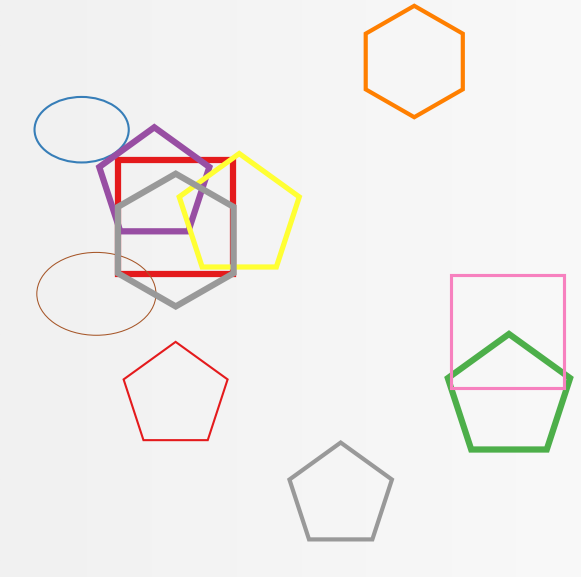[{"shape": "square", "thickness": 3, "radius": 0.49, "center": [0.302, 0.624]}, {"shape": "pentagon", "thickness": 1, "radius": 0.47, "center": [0.302, 0.313]}, {"shape": "oval", "thickness": 1, "radius": 0.41, "center": [0.14, 0.775]}, {"shape": "pentagon", "thickness": 3, "radius": 0.55, "center": [0.876, 0.31]}, {"shape": "pentagon", "thickness": 3, "radius": 0.5, "center": [0.265, 0.679]}, {"shape": "hexagon", "thickness": 2, "radius": 0.48, "center": [0.713, 0.893]}, {"shape": "pentagon", "thickness": 2.5, "radius": 0.54, "center": [0.412, 0.625]}, {"shape": "oval", "thickness": 0.5, "radius": 0.51, "center": [0.166, 0.49]}, {"shape": "square", "thickness": 1.5, "radius": 0.49, "center": [0.873, 0.425]}, {"shape": "hexagon", "thickness": 3, "radius": 0.57, "center": [0.302, 0.583]}, {"shape": "pentagon", "thickness": 2, "radius": 0.46, "center": [0.586, 0.14]}]